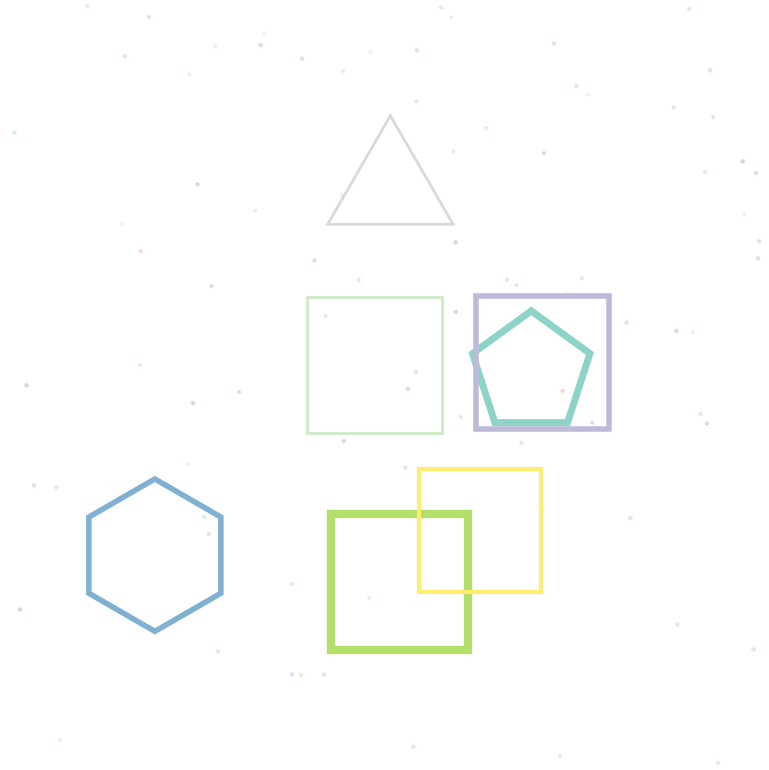[{"shape": "pentagon", "thickness": 2.5, "radius": 0.4, "center": [0.69, 0.516]}, {"shape": "square", "thickness": 2, "radius": 0.43, "center": [0.705, 0.529]}, {"shape": "hexagon", "thickness": 2, "radius": 0.49, "center": [0.201, 0.279]}, {"shape": "square", "thickness": 3, "radius": 0.44, "center": [0.519, 0.244]}, {"shape": "triangle", "thickness": 1, "radius": 0.47, "center": [0.507, 0.756]}, {"shape": "square", "thickness": 1, "radius": 0.44, "center": [0.486, 0.525]}, {"shape": "square", "thickness": 1.5, "radius": 0.4, "center": [0.624, 0.311]}]